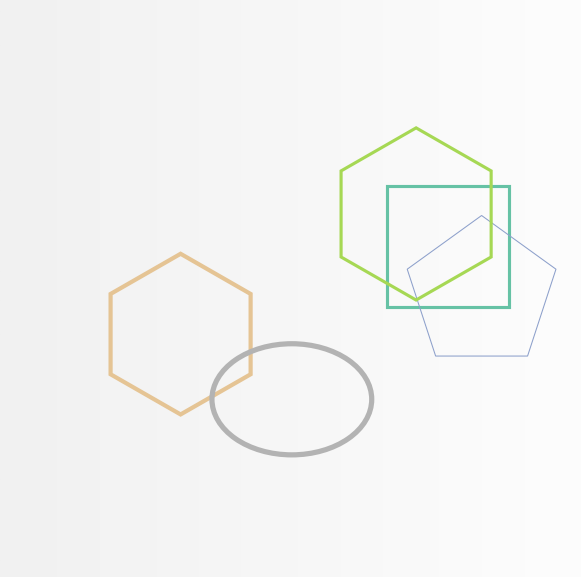[{"shape": "square", "thickness": 1.5, "radius": 0.53, "center": [0.771, 0.573]}, {"shape": "pentagon", "thickness": 0.5, "radius": 0.67, "center": [0.829, 0.491]}, {"shape": "hexagon", "thickness": 1.5, "radius": 0.75, "center": [0.716, 0.629]}, {"shape": "hexagon", "thickness": 2, "radius": 0.7, "center": [0.311, 0.421]}, {"shape": "oval", "thickness": 2.5, "radius": 0.69, "center": [0.502, 0.308]}]